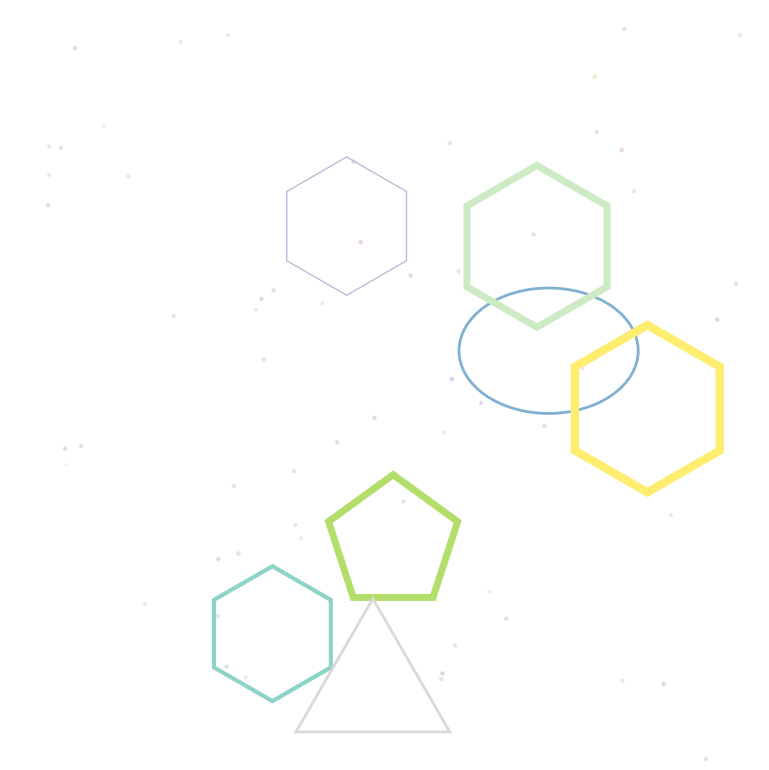[{"shape": "hexagon", "thickness": 1.5, "radius": 0.44, "center": [0.354, 0.177]}, {"shape": "hexagon", "thickness": 0.5, "radius": 0.45, "center": [0.45, 0.706]}, {"shape": "oval", "thickness": 1, "radius": 0.58, "center": [0.712, 0.545]}, {"shape": "pentagon", "thickness": 2.5, "radius": 0.44, "center": [0.511, 0.295]}, {"shape": "triangle", "thickness": 1, "radius": 0.58, "center": [0.484, 0.107]}, {"shape": "hexagon", "thickness": 2.5, "radius": 0.53, "center": [0.697, 0.68]}, {"shape": "hexagon", "thickness": 3, "radius": 0.54, "center": [0.841, 0.469]}]